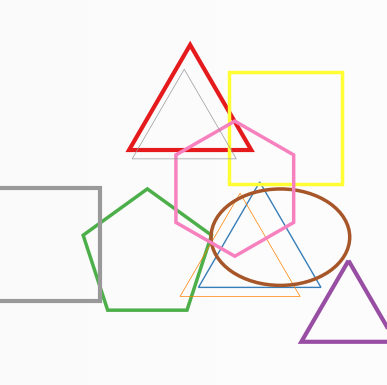[{"shape": "triangle", "thickness": 3, "radius": 0.91, "center": [0.491, 0.701]}, {"shape": "triangle", "thickness": 1, "radius": 0.91, "center": [0.67, 0.345]}, {"shape": "pentagon", "thickness": 2.5, "radius": 0.87, "center": [0.38, 0.335]}, {"shape": "triangle", "thickness": 3, "radius": 0.7, "center": [0.899, 0.183]}, {"shape": "triangle", "thickness": 0.5, "radius": 0.89, "center": [0.619, 0.319]}, {"shape": "square", "thickness": 2.5, "radius": 0.73, "center": [0.737, 0.668]}, {"shape": "oval", "thickness": 2.5, "radius": 0.89, "center": [0.724, 0.384]}, {"shape": "hexagon", "thickness": 2.5, "radius": 0.88, "center": [0.606, 0.51]}, {"shape": "square", "thickness": 3, "radius": 0.73, "center": [0.112, 0.364]}, {"shape": "triangle", "thickness": 0.5, "radius": 0.78, "center": [0.475, 0.665]}]